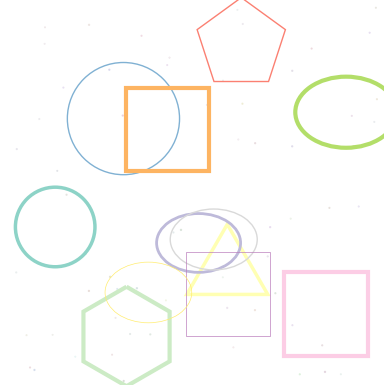[{"shape": "circle", "thickness": 2.5, "radius": 0.52, "center": [0.143, 0.41]}, {"shape": "triangle", "thickness": 2.5, "radius": 0.61, "center": [0.59, 0.296]}, {"shape": "oval", "thickness": 2, "radius": 0.55, "center": [0.516, 0.369]}, {"shape": "pentagon", "thickness": 1, "radius": 0.6, "center": [0.627, 0.886]}, {"shape": "circle", "thickness": 1, "radius": 0.73, "center": [0.321, 0.692]}, {"shape": "square", "thickness": 3, "radius": 0.54, "center": [0.434, 0.663]}, {"shape": "oval", "thickness": 3, "radius": 0.66, "center": [0.899, 0.709]}, {"shape": "square", "thickness": 3, "radius": 0.55, "center": [0.846, 0.185]}, {"shape": "oval", "thickness": 1, "radius": 0.56, "center": [0.555, 0.378]}, {"shape": "square", "thickness": 0.5, "radius": 0.55, "center": [0.591, 0.235]}, {"shape": "hexagon", "thickness": 3, "radius": 0.65, "center": [0.329, 0.126]}, {"shape": "oval", "thickness": 0.5, "radius": 0.56, "center": [0.385, 0.24]}]